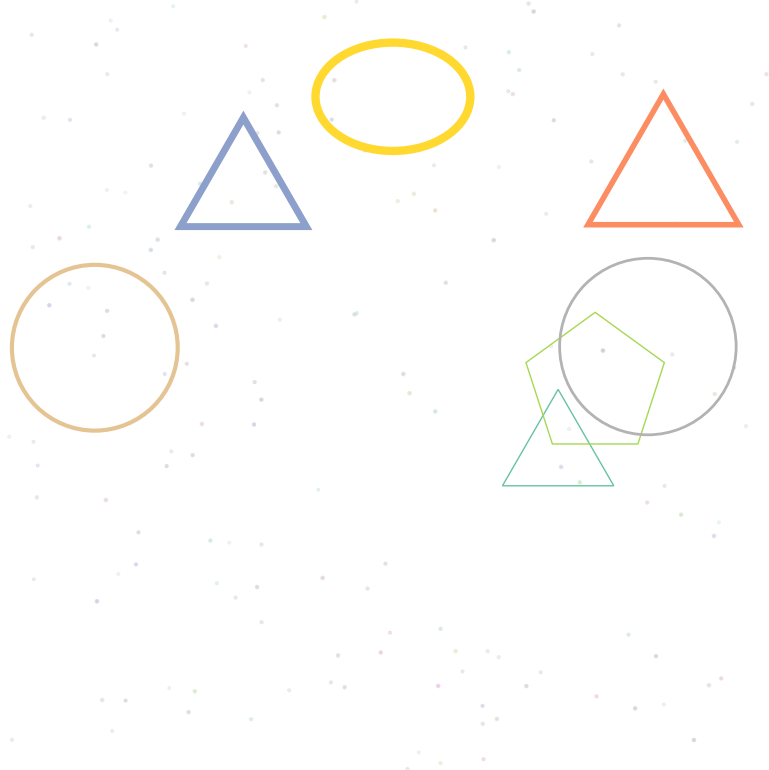[{"shape": "triangle", "thickness": 0.5, "radius": 0.42, "center": [0.725, 0.411]}, {"shape": "triangle", "thickness": 2, "radius": 0.57, "center": [0.862, 0.765]}, {"shape": "triangle", "thickness": 2.5, "radius": 0.47, "center": [0.316, 0.753]}, {"shape": "pentagon", "thickness": 0.5, "radius": 0.47, "center": [0.773, 0.5]}, {"shape": "oval", "thickness": 3, "radius": 0.5, "center": [0.51, 0.874]}, {"shape": "circle", "thickness": 1.5, "radius": 0.54, "center": [0.123, 0.548]}, {"shape": "circle", "thickness": 1, "radius": 0.57, "center": [0.841, 0.55]}]